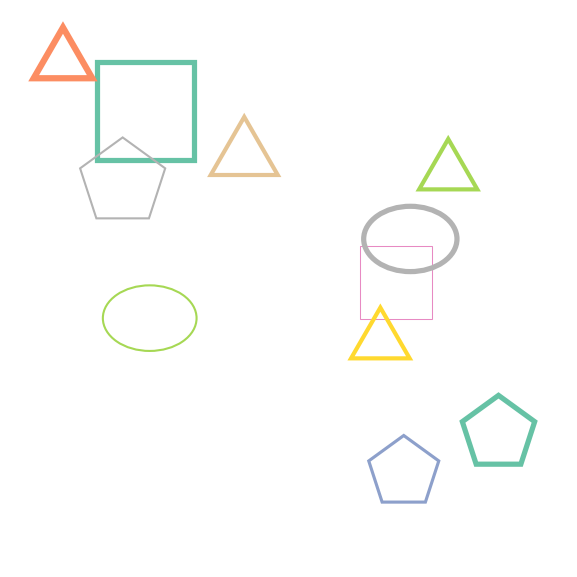[{"shape": "pentagon", "thickness": 2.5, "radius": 0.33, "center": [0.863, 0.249]}, {"shape": "square", "thickness": 2.5, "radius": 0.42, "center": [0.252, 0.807]}, {"shape": "triangle", "thickness": 3, "radius": 0.29, "center": [0.109, 0.893]}, {"shape": "pentagon", "thickness": 1.5, "radius": 0.32, "center": [0.699, 0.181]}, {"shape": "square", "thickness": 0.5, "radius": 0.31, "center": [0.686, 0.51]}, {"shape": "oval", "thickness": 1, "radius": 0.41, "center": [0.259, 0.448]}, {"shape": "triangle", "thickness": 2, "radius": 0.29, "center": [0.776, 0.7]}, {"shape": "triangle", "thickness": 2, "radius": 0.29, "center": [0.659, 0.408]}, {"shape": "triangle", "thickness": 2, "radius": 0.34, "center": [0.423, 0.73]}, {"shape": "pentagon", "thickness": 1, "radius": 0.39, "center": [0.212, 0.684]}, {"shape": "oval", "thickness": 2.5, "radius": 0.4, "center": [0.711, 0.585]}]